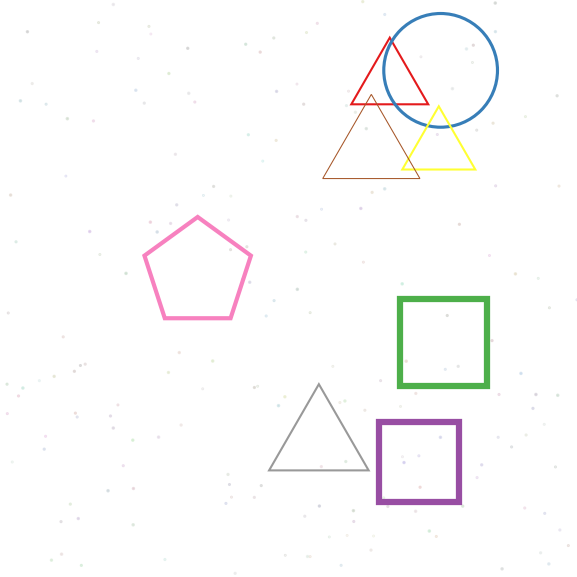[{"shape": "triangle", "thickness": 1, "radius": 0.38, "center": [0.675, 0.857]}, {"shape": "circle", "thickness": 1.5, "radius": 0.49, "center": [0.763, 0.877]}, {"shape": "square", "thickness": 3, "radius": 0.38, "center": [0.768, 0.407]}, {"shape": "square", "thickness": 3, "radius": 0.35, "center": [0.725, 0.198]}, {"shape": "triangle", "thickness": 1, "radius": 0.36, "center": [0.76, 0.742]}, {"shape": "triangle", "thickness": 0.5, "radius": 0.49, "center": [0.643, 0.739]}, {"shape": "pentagon", "thickness": 2, "radius": 0.48, "center": [0.342, 0.526]}, {"shape": "triangle", "thickness": 1, "radius": 0.5, "center": [0.552, 0.234]}]